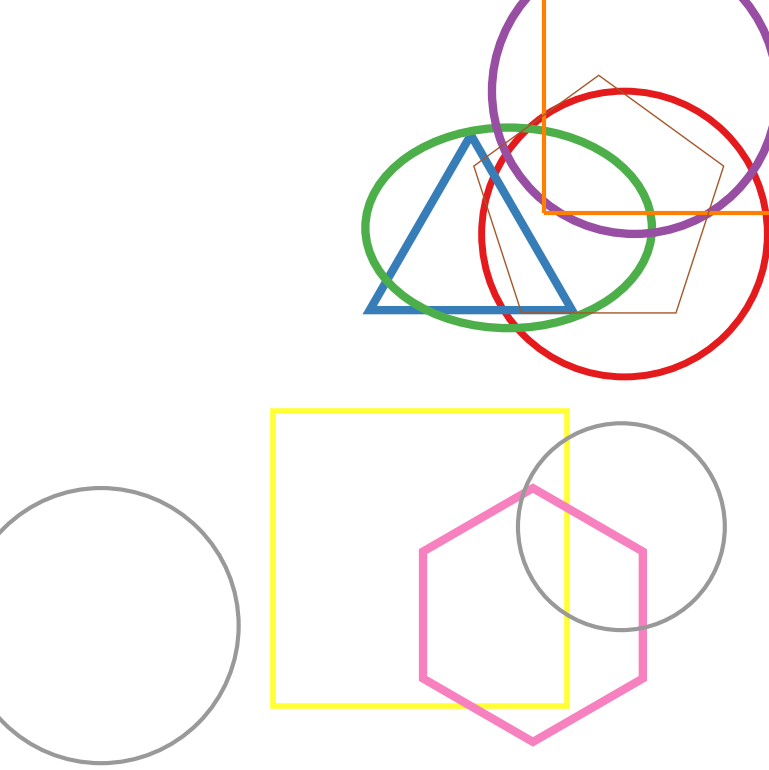[{"shape": "circle", "thickness": 2.5, "radius": 0.93, "center": [0.811, 0.696]}, {"shape": "triangle", "thickness": 3, "radius": 0.76, "center": [0.612, 0.673]}, {"shape": "oval", "thickness": 3, "radius": 0.93, "center": [0.661, 0.704]}, {"shape": "circle", "thickness": 3, "radius": 0.93, "center": [0.824, 0.881]}, {"shape": "square", "thickness": 1.5, "radius": 0.79, "center": [0.863, 0.881]}, {"shape": "square", "thickness": 2, "radius": 0.96, "center": [0.545, 0.275]}, {"shape": "pentagon", "thickness": 0.5, "radius": 0.85, "center": [0.778, 0.732]}, {"shape": "hexagon", "thickness": 3, "radius": 0.82, "center": [0.692, 0.201]}, {"shape": "circle", "thickness": 1.5, "radius": 0.89, "center": [0.131, 0.188]}, {"shape": "circle", "thickness": 1.5, "radius": 0.67, "center": [0.807, 0.316]}]